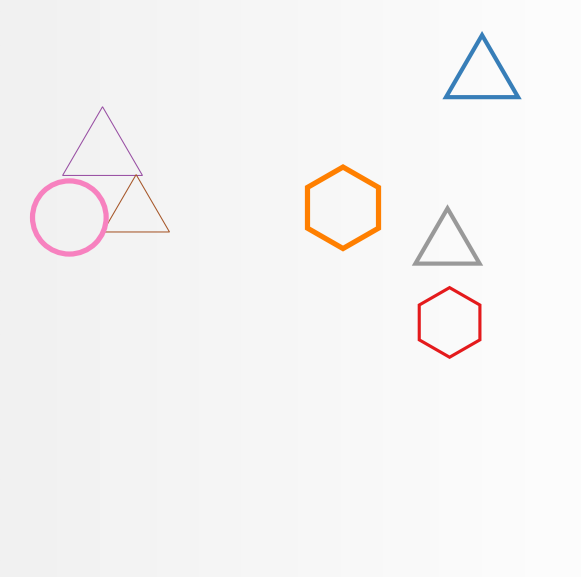[{"shape": "hexagon", "thickness": 1.5, "radius": 0.3, "center": [0.773, 0.441]}, {"shape": "triangle", "thickness": 2, "radius": 0.36, "center": [0.829, 0.867]}, {"shape": "triangle", "thickness": 0.5, "radius": 0.4, "center": [0.176, 0.735]}, {"shape": "hexagon", "thickness": 2.5, "radius": 0.35, "center": [0.59, 0.639]}, {"shape": "triangle", "thickness": 0.5, "radius": 0.33, "center": [0.234, 0.631]}, {"shape": "circle", "thickness": 2.5, "radius": 0.32, "center": [0.119, 0.623]}, {"shape": "triangle", "thickness": 2, "radius": 0.32, "center": [0.77, 0.575]}]